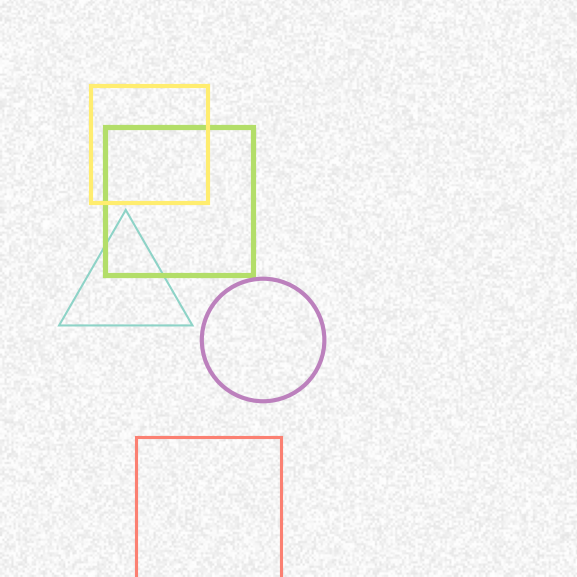[{"shape": "triangle", "thickness": 1, "radius": 0.67, "center": [0.218, 0.502]}, {"shape": "square", "thickness": 1.5, "radius": 0.63, "center": [0.361, 0.116]}, {"shape": "square", "thickness": 2.5, "radius": 0.64, "center": [0.31, 0.651]}, {"shape": "circle", "thickness": 2, "radius": 0.53, "center": [0.456, 0.41]}, {"shape": "square", "thickness": 2, "radius": 0.5, "center": [0.259, 0.749]}]